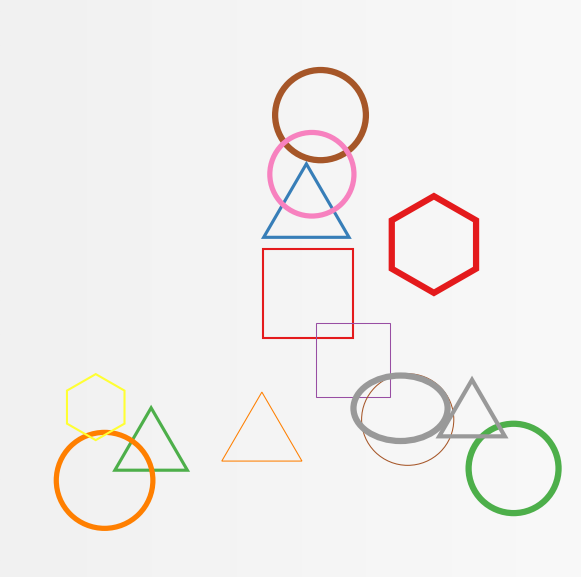[{"shape": "square", "thickness": 1, "radius": 0.38, "center": [0.53, 0.491]}, {"shape": "hexagon", "thickness": 3, "radius": 0.42, "center": [0.747, 0.576]}, {"shape": "triangle", "thickness": 1.5, "radius": 0.42, "center": [0.527, 0.631]}, {"shape": "triangle", "thickness": 1.5, "radius": 0.36, "center": [0.26, 0.221]}, {"shape": "circle", "thickness": 3, "radius": 0.39, "center": [0.884, 0.188]}, {"shape": "square", "thickness": 0.5, "radius": 0.32, "center": [0.607, 0.376]}, {"shape": "circle", "thickness": 2.5, "radius": 0.42, "center": [0.18, 0.167]}, {"shape": "triangle", "thickness": 0.5, "radius": 0.4, "center": [0.451, 0.241]}, {"shape": "hexagon", "thickness": 1, "radius": 0.29, "center": [0.165, 0.294]}, {"shape": "circle", "thickness": 0.5, "radius": 0.4, "center": [0.701, 0.273]}, {"shape": "circle", "thickness": 3, "radius": 0.39, "center": [0.551, 0.8]}, {"shape": "circle", "thickness": 2.5, "radius": 0.36, "center": [0.537, 0.697]}, {"shape": "oval", "thickness": 3, "radius": 0.4, "center": [0.689, 0.292]}, {"shape": "triangle", "thickness": 2, "radius": 0.33, "center": [0.812, 0.276]}]